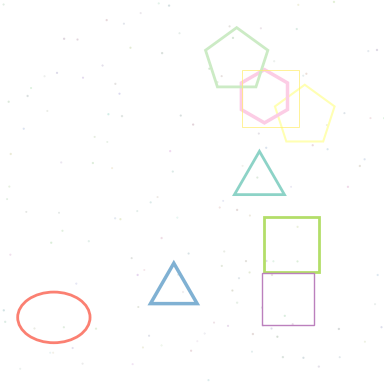[{"shape": "triangle", "thickness": 2, "radius": 0.37, "center": [0.674, 0.532]}, {"shape": "pentagon", "thickness": 1.5, "radius": 0.41, "center": [0.792, 0.698]}, {"shape": "oval", "thickness": 2, "radius": 0.47, "center": [0.14, 0.176]}, {"shape": "triangle", "thickness": 2.5, "radius": 0.35, "center": [0.451, 0.246]}, {"shape": "square", "thickness": 2, "radius": 0.36, "center": [0.758, 0.364]}, {"shape": "hexagon", "thickness": 2.5, "radius": 0.35, "center": [0.687, 0.75]}, {"shape": "square", "thickness": 1, "radius": 0.33, "center": [0.749, 0.223]}, {"shape": "pentagon", "thickness": 2, "radius": 0.43, "center": [0.615, 0.843]}, {"shape": "square", "thickness": 0.5, "radius": 0.37, "center": [0.703, 0.744]}]